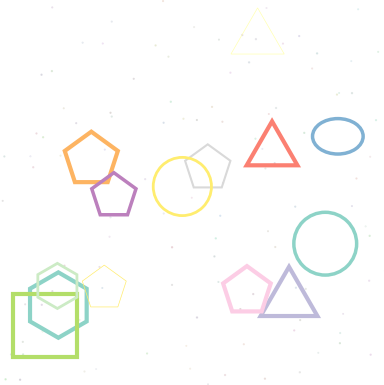[{"shape": "hexagon", "thickness": 3, "radius": 0.42, "center": [0.152, 0.208]}, {"shape": "circle", "thickness": 2.5, "radius": 0.41, "center": [0.845, 0.367]}, {"shape": "triangle", "thickness": 0.5, "radius": 0.4, "center": [0.669, 0.9]}, {"shape": "triangle", "thickness": 3, "radius": 0.43, "center": [0.751, 0.222]}, {"shape": "triangle", "thickness": 3, "radius": 0.38, "center": [0.707, 0.609]}, {"shape": "oval", "thickness": 2.5, "radius": 0.33, "center": [0.877, 0.646]}, {"shape": "pentagon", "thickness": 3, "radius": 0.36, "center": [0.237, 0.586]}, {"shape": "square", "thickness": 3, "radius": 0.41, "center": [0.117, 0.154]}, {"shape": "pentagon", "thickness": 3, "radius": 0.33, "center": [0.641, 0.244]}, {"shape": "pentagon", "thickness": 1.5, "radius": 0.31, "center": [0.54, 0.563]}, {"shape": "pentagon", "thickness": 2.5, "radius": 0.3, "center": [0.296, 0.491]}, {"shape": "hexagon", "thickness": 2, "radius": 0.29, "center": [0.149, 0.257]}, {"shape": "pentagon", "thickness": 0.5, "radius": 0.3, "center": [0.271, 0.251]}, {"shape": "circle", "thickness": 2, "radius": 0.38, "center": [0.474, 0.516]}]